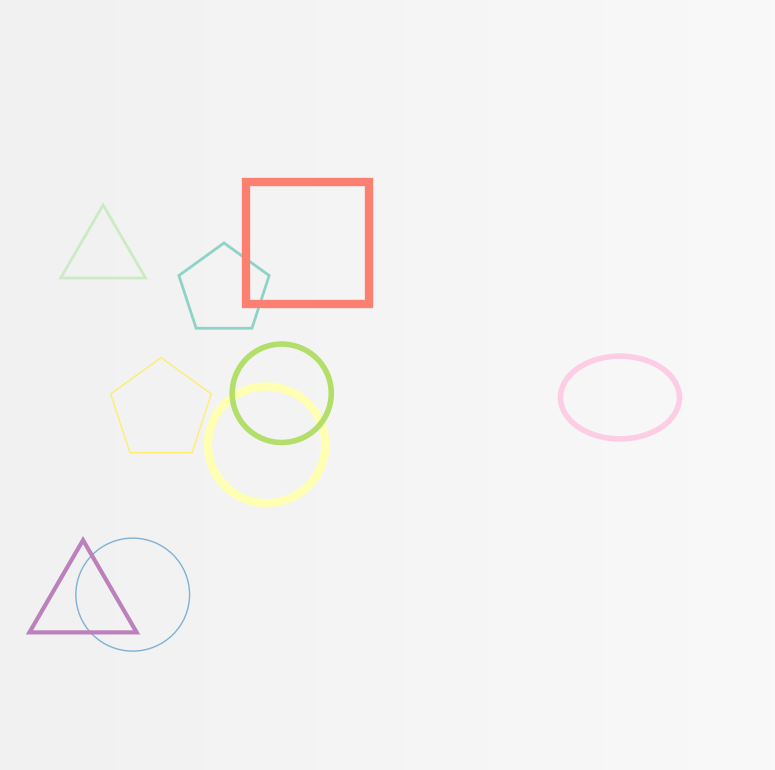[{"shape": "pentagon", "thickness": 1, "radius": 0.31, "center": [0.289, 0.623]}, {"shape": "circle", "thickness": 3, "radius": 0.38, "center": [0.344, 0.422]}, {"shape": "square", "thickness": 3, "radius": 0.4, "center": [0.396, 0.685]}, {"shape": "circle", "thickness": 0.5, "radius": 0.37, "center": [0.171, 0.228]}, {"shape": "circle", "thickness": 2, "radius": 0.32, "center": [0.364, 0.489]}, {"shape": "oval", "thickness": 2, "radius": 0.38, "center": [0.8, 0.484]}, {"shape": "triangle", "thickness": 1.5, "radius": 0.4, "center": [0.107, 0.219]}, {"shape": "triangle", "thickness": 1, "radius": 0.32, "center": [0.133, 0.671]}, {"shape": "pentagon", "thickness": 0.5, "radius": 0.34, "center": [0.208, 0.467]}]